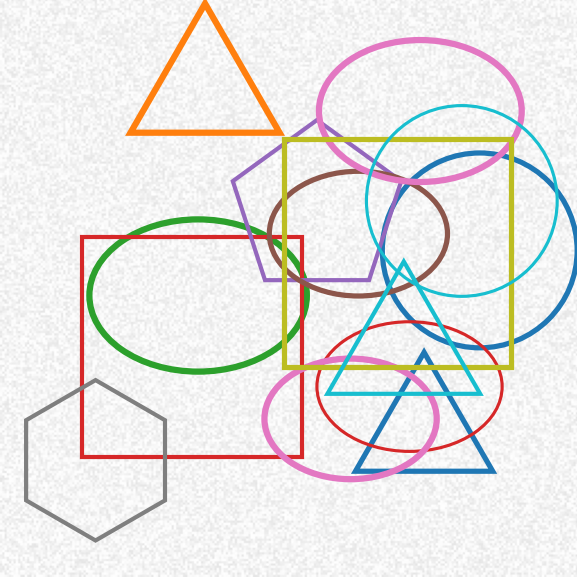[{"shape": "circle", "thickness": 2.5, "radius": 0.84, "center": [0.831, 0.566]}, {"shape": "triangle", "thickness": 2.5, "radius": 0.69, "center": [0.734, 0.252]}, {"shape": "triangle", "thickness": 3, "radius": 0.75, "center": [0.355, 0.844]}, {"shape": "oval", "thickness": 3, "radius": 0.94, "center": [0.343, 0.487]}, {"shape": "square", "thickness": 2, "radius": 0.95, "center": [0.333, 0.399]}, {"shape": "oval", "thickness": 1.5, "radius": 0.8, "center": [0.709, 0.33]}, {"shape": "pentagon", "thickness": 2, "radius": 0.77, "center": [0.549, 0.638]}, {"shape": "oval", "thickness": 2.5, "radius": 0.77, "center": [0.621, 0.595]}, {"shape": "oval", "thickness": 3, "radius": 0.75, "center": [0.607, 0.274]}, {"shape": "oval", "thickness": 3, "radius": 0.88, "center": [0.728, 0.807]}, {"shape": "hexagon", "thickness": 2, "radius": 0.69, "center": [0.165, 0.202]}, {"shape": "square", "thickness": 2.5, "radius": 0.98, "center": [0.688, 0.561]}, {"shape": "circle", "thickness": 1.5, "radius": 0.83, "center": [0.8, 0.651]}, {"shape": "triangle", "thickness": 2, "radius": 0.76, "center": [0.699, 0.394]}]